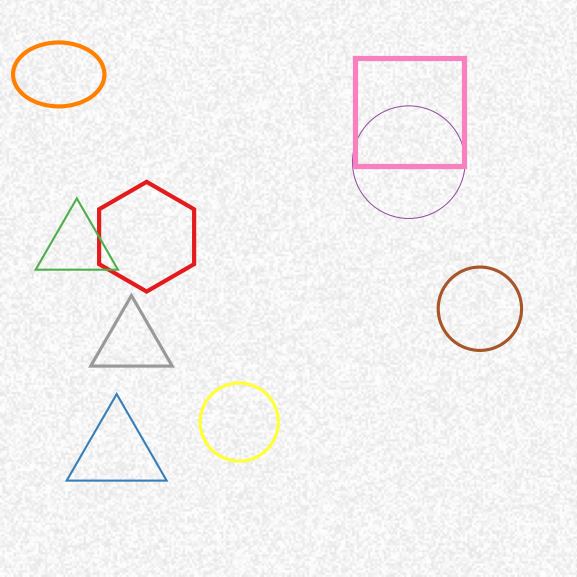[{"shape": "hexagon", "thickness": 2, "radius": 0.47, "center": [0.254, 0.589]}, {"shape": "triangle", "thickness": 1, "radius": 0.5, "center": [0.202, 0.217]}, {"shape": "triangle", "thickness": 1, "radius": 0.41, "center": [0.133, 0.573]}, {"shape": "circle", "thickness": 0.5, "radius": 0.49, "center": [0.708, 0.718]}, {"shape": "oval", "thickness": 2, "radius": 0.4, "center": [0.102, 0.87]}, {"shape": "circle", "thickness": 1.5, "radius": 0.34, "center": [0.414, 0.268]}, {"shape": "circle", "thickness": 1.5, "radius": 0.36, "center": [0.831, 0.465]}, {"shape": "square", "thickness": 2.5, "radius": 0.47, "center": [0.709, 0.805]}, {"shape": "triangle", "thickness": 1.5, "radius": 0.41, "center": [0.228, 0.406]}]